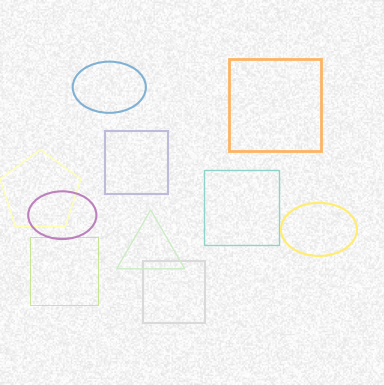[{"shape": "square", "thickness": 1, "radius": 0.48, "center": [0.627, 0.461]}, {"shape": "pentagon", "thickness": 1, "radius": 0.55, "center": [0.105, 0.501]}, {"shape": "square", "thickness": 1.5, "radius": 0.41, "center": [0.353, 0.579]}, {"shape": "oval", "thickness": 1.5, "radius": 0.48, "center": [0.284, 0.773]}, {"shape": "square", "thickness": 2, "radius": 0.6, "center": [0.714, 0.728]}, {"shape": "square", "thickness": 0.5, "radius": 0.44, "center": [0.166, 0.296]}, {"shape": "square", "thickness": 1.5, "radius": 0.4, "center": [0.452, 0.243]}, {"shape": "oval", "thickness": 1.5, "radius": 0.44, "center": [0.162, 0.441]}, {"shape": "triangle", "thickness": 1, "radius": 0.51, "center": [0.391, 0.353]}, {"shape": "oval", "thickness": 1.5, "radius": 0.49, "center": [0.829, 0.404]}]